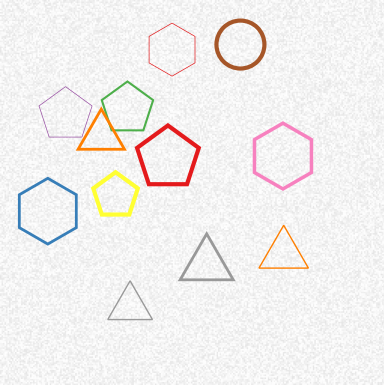[{"shape": "pentagon", "thickness": 3, "radius": 0.42, "center": [0.436, 0.59]}, {"shape": "hexagon", "thickness": 0.5, "radius": 0.34, "center": [0.447, 0.871]}, {"shape": "hexagon", "thickness": 2, "radius": 0.43, "center": [0.124, 0.451]}, {"shape": "pentagon", "thickness": 1.5, "radius": 0.35, "center": [0.331, 0.718]}, {"shape": "pentagon", "thickness": 0.5, "radius": 0.36, "center": [0.17, 0.703]}, {"shape": "triangle", "thickness": 2, "radius": 0.35, "center": [0.263, 0.647]}, {"shape": "triangle", "thickness": 1, "radius": 0.37, "center": [0.737, 0.341]}, {"shape": "pentagon", "thickness": 3, "radius": 0.3, "center": [0.3, 0.492]}, {"shape": "circle", "thickness": 3, "radius": 0.31, "center": [0.624, 0.884]}, {"shape": "hexagon", "thickness": 2.5, "radius": 0.43, "center": [0.735, 0.595]}, {"shape": "triangle", "thickness": 2, "radius": 0.4, "center": [0.537, 0.313]}, {"shape": "triangle", "thickness": 1, "radius": 0.34, "center": [0.338, 0.203]}]